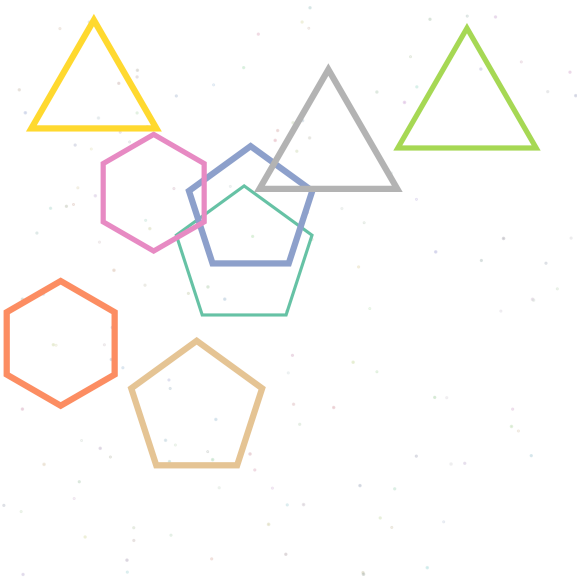[{"shape": "pentagon", "thickness": 1.5, "radius": 0.62, "center": [0.423, 0.554]}, {"shape": "hexagon", "thickness": 3, "radius": 0.54, "center": [0.105, 0.405]}, {"shape": "pentagon", "thickness": 3, "radius": 0.56, "center": [0.434, 0.634]}, {"shape": "hexagon", "thickness": 2.5, "radius": 0.5, "center": [0.266, 0.665]}, {"shape": "triangle", "thickness": 2.5, "radius": 0.69, "center": [0.809, 0.812]}, {"shape": "triangle", "thickness": 3, "radius": 0.63, "center": [0.163, 0.839]}, {"shape": "pentagon", "thickness": 3, "radius": 0.6, "center": [0.341, 0.29]}, {"shape": "triangle", "thickness": 3, "radius": 0.69, "center": [0.569, 0.741]}]